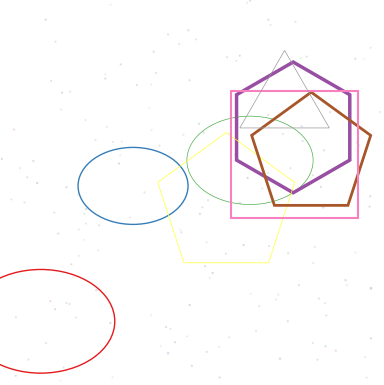[{"shape": "oval", "thickness": 1, "radius": 0.96, "center": [0.106, 0.165]}, {"shape": "oval", "thickness": 1, "radius": 0.71, "center": [0.346, 0.517]}, {"shape": "oval", "thickness": 0.5, "radius": 0.82, "center": [0.649, 0.584]}, {"shape": "hexagon", "thickness": 2.5, "radius": 0.85, "center": [0.761, 0.669]}, {"shape": "pentagon", "thickness": 0.5, "radius": 0.94, "center": [0.588, 0.469]}, {"shape": "pentagon", "thickness": 2, "radius": 0.81, "center": [0.808, 0.598]}, {"shape": "square", "thickness": 1.5, "radius": 0.83, "center": [0.765, 0.598]}, {"shape": "triangle", "thickness": 0.5, "radius": 0.67, "center": [0.739, 0.735]}]